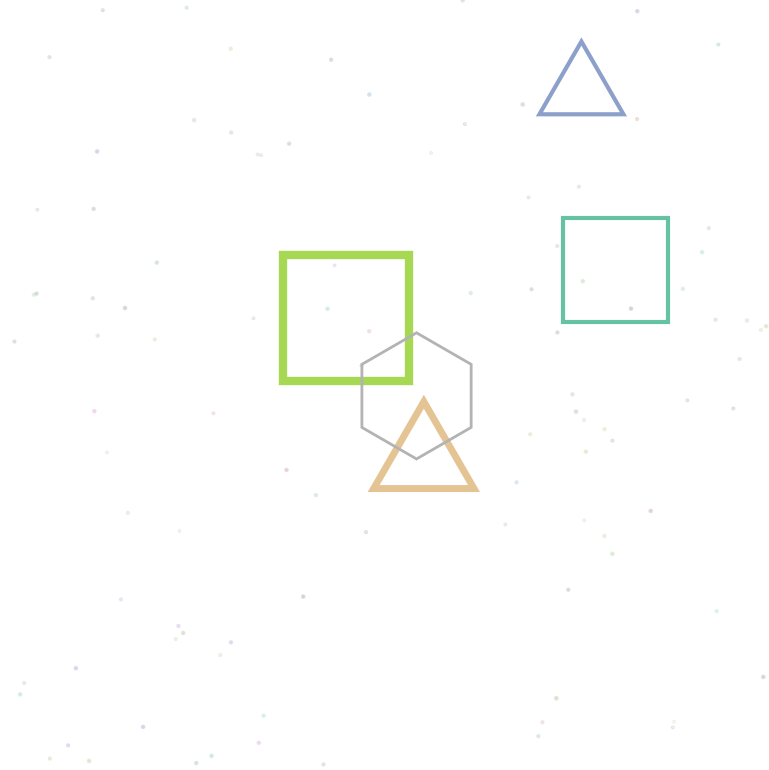[{"shape": "square", "thickness": 1.5, "radius": 0.34, "center": [0.799, 0.649]}, {"shape": "triangle", "thickness": 1.5, "radius": 0.31, "center": [0.755, 0.883]}, {"shape": "square", "thickness": 3, "radius": 0.41, "center": [0.449, 0.587]}, {"shape": "triangle", "thickness": 2.5, "radius": 0.38, "center": [0.55, 0.403]}, {"shape": "hexagon", "thickness": 1, "radius": 0.41, "center": [0.541, 0.486]}]